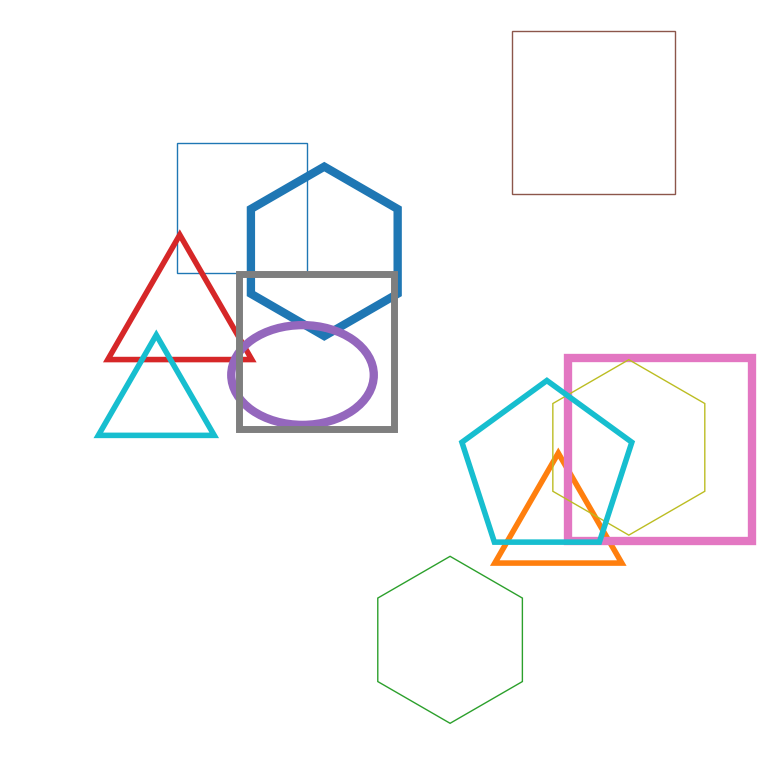[{"shape": "square", "thickness": 0.5, "radius": 0.42, "center": [0.314, 0.73]}, {"shape": "hexagon", "thickness": 3, "radius": 0.55, "center": [0.421, 0.674]}, {"shape": "triangle", "thickness": 2, "radius": 0.48, "center": [0.725, 0.316]}, {"shape": "hexagon", "thickness": 0.5, "radius": 0.54, "center": [0.585, 0.169]}, {"shape": "triangle", "thickness": 2, "radius": 0.54, "center": [0.234, 0.587]}, {"shape": "oval", "thickness": 3, "radius": 0.46, "center": [0.393, 0.513]}, {"shape": "square", "thickness": 0.5, "radius": 0.53, "center": [0.771, 0.854]}, {"shape": "square", "thickness": 3, "radius": 0.6, "center": [0.857, 0.416]}, {"shape": "square", "thickness": 2.5, "radius": 0.5, "center": [0.411, 0.544]}, {"shape": "hexagon", "thickness": 0.5, "radius": 0.57, "center": [0.817, 0.419]}, {"shape": "pentagon", "thickness": 2, "radius": 0.58, "center": [0.71, 0.39]}, {"shape": "triangle", "thickness": 2, "radius": 0.43, "center": [0.203, 0.478]}]